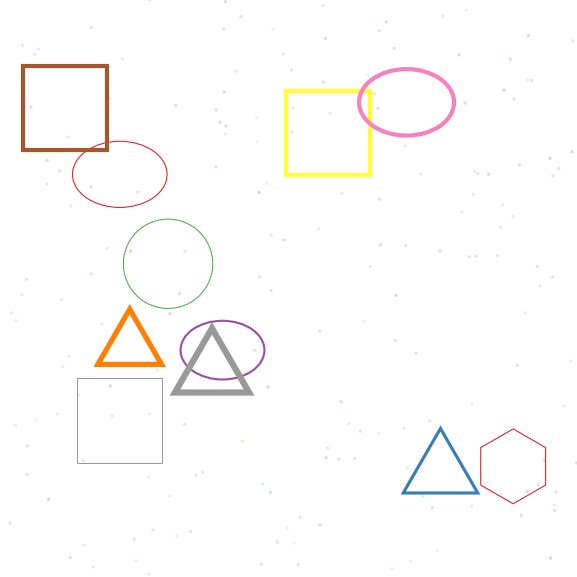[{"shape": "hexagon", "thickness": 0.5, "radius": 0.32, "center": [0.889, 0.192]}, {"shape": "oval", "thickness": 0.5, "radius": 0.41, "center": [0.207, 0.697]}, {"shape": "triangle", "thickness": 1.5, "radius": 0.37, "center": [0.763, 0.183]}, {"shape": "circle", "thickness": 0.5, "radius": 0.39, "center": [0.291, 0.542]}, {"shape": "oval", "thickness": 1, "radius": 0.36, "center": [0.385, 0.393]}, {"shape": "triangle", "thickness": 2.5, "radius": 0.32, "center": [0.225, 0.4]}, {"shape": "square", "thickness": 2, "radius": 0.37, "center": [0.568, 0.768]}, {"shape": "square", "thickness": 2, "radius": 0.36, "center": [0.112, 0.812]}, {"shape": "oval", "thickness": 2, "radius": 0.41, "center": [0.704, 0.822]}, {"shape": "triangle", "thickness": 3, "radius": 0.37, "center": [0.367, 0.356]}, {"shape": "square", "thickness": 0.5, "radius": 0.37, "center": [0.207, 0.27]}]